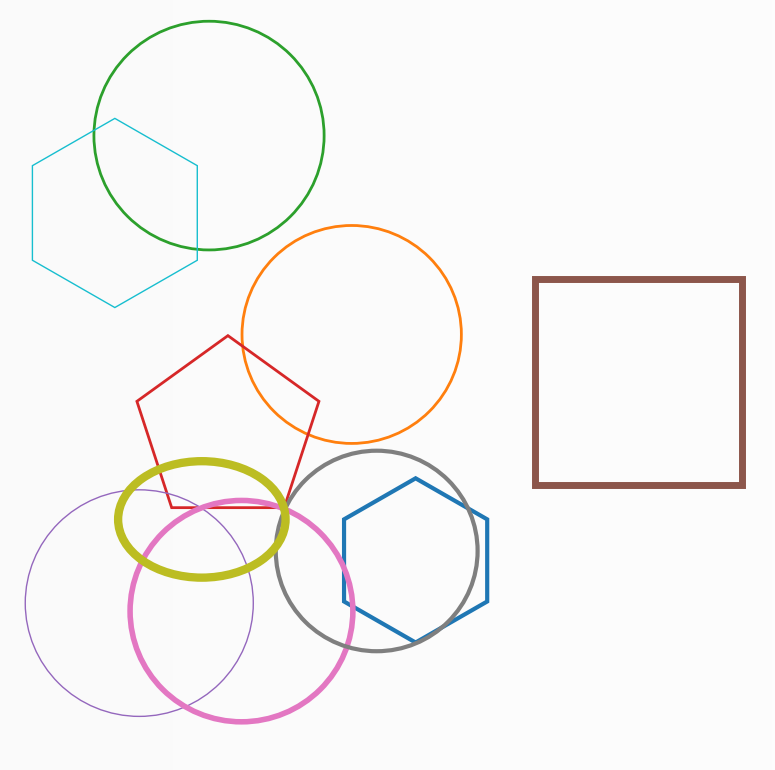[{"shape": "hexagon", "thickness": 1.5, "radius": 0.53, "center": [0.536, 0.272]}, {"shape": "circle", "thickness": 1, "radius": 0.71, "center": [0.454, 0.566]}, {"shape": "circle", "thickness": 1, "radius": 0.74, "center": [0.27, 0.824]}, {"shape": "pentagon", "thickness": 1, "radius": 0.62, "center": [0.294, 0.441]}, {"shape": "circle", "thickness": 0.5, "radius": 0.74, "center": [0.18, 0.217]}, {"shape": "square", "thickness": 2.5, "radius": 0.67, "center": [0.824, 0.504]}, {"shape": "circle", "thickness": 2, "radius": 0.72, "center": [0.312, 0.206]}, {"shape": "circle", "thickness": 1.5, "radius": 0.65, "center": [0.486, 0.284]}, {"shape": "oval", "thickness": 3, "radius": 0.54, "center": [0.26, 0.325]}, {"shape": "hexagon", "thickness": 0.5, "radius": 0.61, "center": [0.148, 0.723]}]